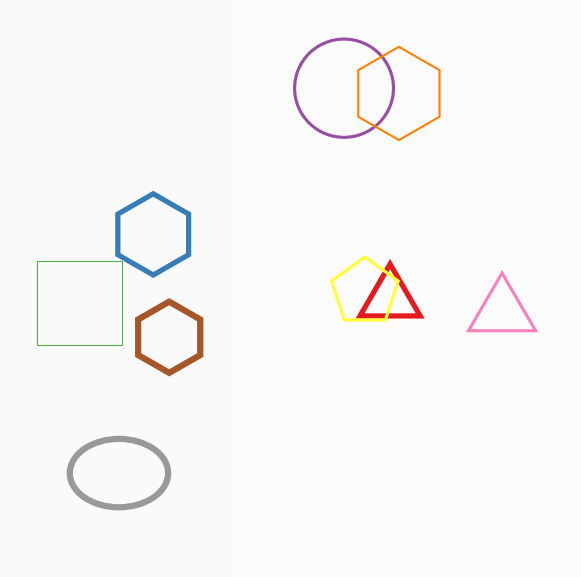[{"shape": "triangle", "thickness": 2.5, "radius": 0.3, "center": [0.671, 0.482]}, {"shape": "hexagon", "thickness": 2.5, "radius": 0.35, "center": [0.264, 0.593]}, {"shape": "square", "thickness": 0.5, "radius": 0.36, "center": [0.137, 0.475]}, {"shape": "circle", "thickness": 1.5, "radius": 0.43, "center": [0.592, 0.846]}, {"shape": "hexagon", "thickness": 1, "radius": 0.4, "center": [0.686, 0.837]}, {"shape": "pentagon", "thickness": 1.5, "radius": 0.3, "center": [0.628, 0.494]}, {"shape": "hexagon", "thickness": 3, "radius": 0.31, "center": [0.291, 0.415]}, {"shape": "triangle", "thickness": 1.5, "radius": 0.33, "center": [0.864, 0.46]}, {"shape": "oval", "thickness": 3, "radius": 0.42, "center": [0.205, 0.18]}]